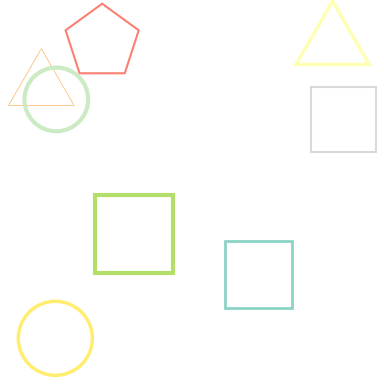[{"shape": "square", "thickness": 2, "radius": 0.43, "center": [0.671, 0.287]}, {"shape": "triangle", "thickness": 2.5, "radius": 0.55, "center": [0.864, 0.887]}, {"shape": "pentagon", "thickness": 1.5, "radius": 0.5, "center": [0.265, 0.891]}, {"shape": "triangle", "thickness": 0.5, "radius": 0.49, "center": [0.107, 0.775]}, {"shape": "square", "thickness": 3, "radius": 0.5, "center": [0.348, 0.393]}, {"shape": "square", "thickness": 1.5, "radius": 0.42, "center": [0.893, 0.69]}, {"shape": "circle", "thickness": 3, "radius": 0.41, "center": [0.146, 0.742]}, {"shape": "circle", "thickness": 2.5, "radius": 0.48, "center": [0.144, 0.121]}]